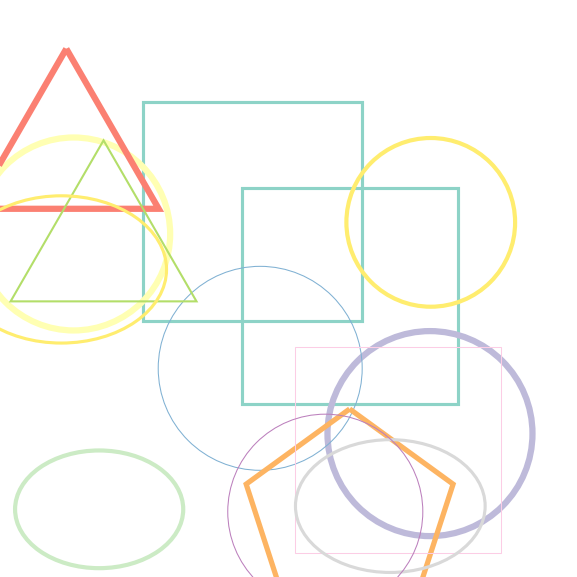[{"shape": "square", "thickness": 1.5, "radius": 0.95, "center": [0.438, 0.632]}, {"shape": "square", "thickness": 1.5, "radius": 0.93, "center": [0.606, 0.486]}, {"shape": "circle", "thickness": 3, "radius": 0.84, "center": [0.128, 0.594]}, {"shape": "circle", "thickness": 3, "radius": 0.89, "center": [0.745, 0.248]}, {"shape": "triangle", "thickness": 3, "radius": 0.92, "center": [0.115, 0.73]}, {"shape": "circle", "thickness": 0.5, "radius": 0.88, "center": [0.451, 0.361]}, {"shape": "pentagon", "thickness": 2.5, "radius": 0.94, "center": [0.605, 0.103]}, {"shape": "triangle", "thickness": 1, "radius": 0.93, "center": [0.179, 0.57]}, {"shape": "square", "thickness": 0.5, "radius": 0.89, "center": [0.689, 0.22]}, {"shape": "oval", "thickness": 1.5, "radius": 0.82, "center": [0.676, 0.123]}, {"shape": "circle", "thickness": 0.5, "radius": 0.84, "center": [0.563, 0.113]}, {"shape": "oval", "thickness": 2, "radius": 0.73, "center": [0.172, 0.117]}, {"shape": "circle", "thickness": 2, "radius": 0.73, "center": [0.746, 0.614]}, {"shape": "oval", "thickness": 1.5, "radius": 0.91, "center": [0.106, 0.533]}]